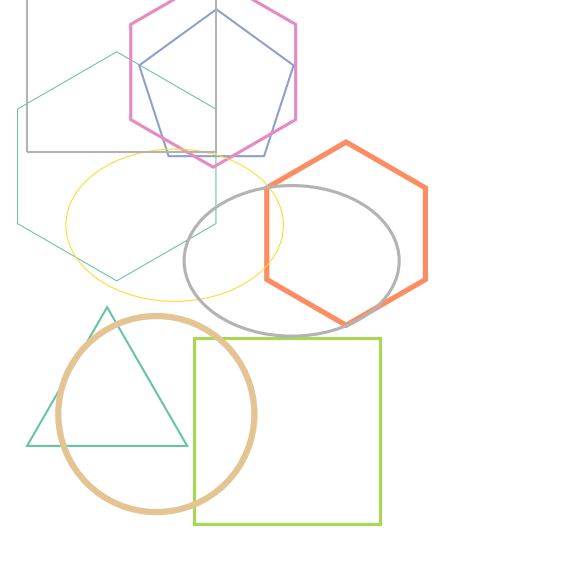[{"shape": "hexagon", "thickness": 0.5, "radius": 0.99, "center": [0.202, 0.711]}, {"shape": "triangle", "thickness": 1, "radius": 0.8, "center": [0.185, 0.307]}, {"shape": "hexagon", "thickness": 2.5, "radius": 0.79, "center": [0.599, 0.594]}, {"shape": "pentagon", "thickness": 1, "radius": 0.7, "center": [0.375, 0.842]}, {"shape": "hexagon", "thickness": 1.5, "radius": 0.82, "center": [0.369, 0.874]}, {"shape": "square", "thickness": 1.5, "radius": 0.81, "center": [0.497, 0.252]}, {"shape": "oval", "thickness": 0.5, "radius": 0.94, "center": [0.302, 0.609]}, {"shape": "circle", "thickness": 3, "radius": 0.85, "center": [0.271, 0.282]}, {"shape": "square", "thickness": 1, "radius": 0.82, "center": [0.21, 0.9]}, {"shape": "oval", "thickness": 1.5, "radius": 0.93, "center": [0.505, 0.547]}]